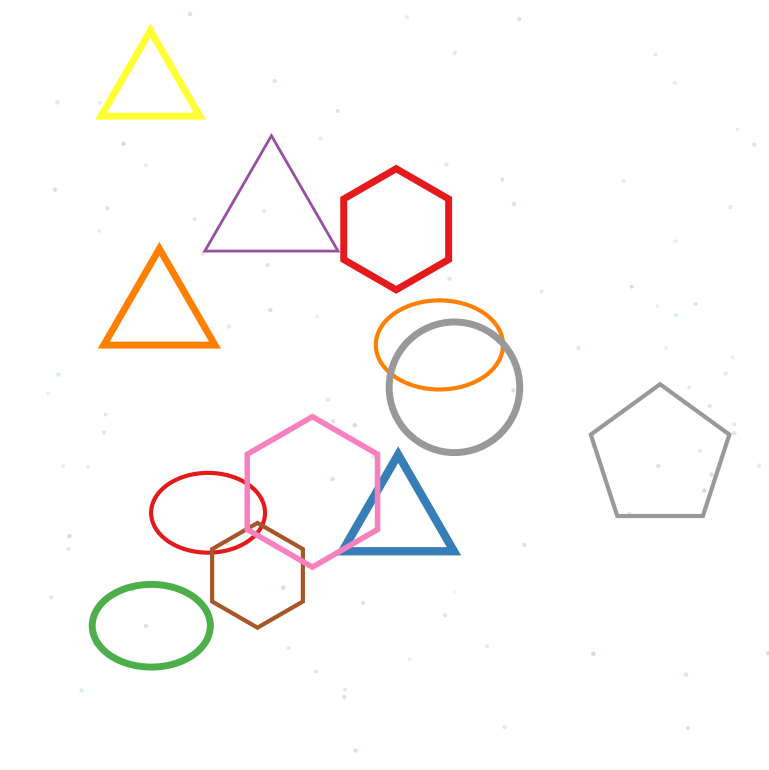[{"shape": "hexagon", "thickness": 2.5, "radius": 0.39, "center": [0.515, 0.702]}, {"shape": "oval", "thickness": 1.5, "radius": 0.37, "center": [0.27, 0.334]}, {"shape": "triangle", "thickness": 3, "radius": 0.42, "center": [0.517, 0.326]}, {"shape": "oval", "thickness": 2.5, "radius": 0.38, "center": [0.196, 0.187]}, {"shape": "triangle", "thickness": 1, "radius": 0.5, "center": [0.352, 0.724]}, {"shape": "triangle", "thickness": 2.5, "radius": 0.42, "center": [0.207, 0.594]}, {"shape": "oval", "thickness": 1.5, "radius": 0.41, "center": [0.571, 0.552]}, {"shape": "triangle", "thickness": 2.5, "radius": 0.37, "center": [0.195, 0.886]}, {"shape": "hexagon", "thickness": 1.5, "radius": 0.34, "center": [0.334, 0.253]}, {"shape": "hexagon", "thickness": 2, "radius": 0.49, "center": [0.406, 0.361]}, {"shape": "circle", "thickness": 2.5, "radius": 0.42, "center": [0.59, 0.497]}, {"shape": "pentagon", "thickness": 1.5, "radius": 0.47, "center": [0.857, 0.406]}]